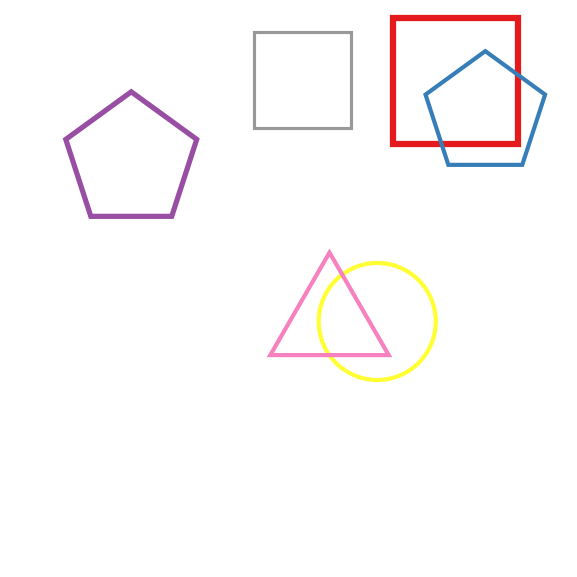[{"shape": "square", "thickness": 3, "radius": 0.54, "center": [0.789, 0.859]}, {"shape": "pentagon", "thickness": 2, "radius": 0.54, "center": [0.84, 0.802]}, {"shape": "pentagon", "thickness": 2.5, "radius": 0.6, "center": [0.227, 0.721]}, {"shape": "circle", "thickness": 2, "radius": 0.51, "center": [0.653, 0.442]}, {"shape": "triangle", "thickness": 2, "radius": 0.59, "center": [0.571, 0.443]}, {"shape": "square", "thickness": 1.5, "radius": 0.42, "center": [0.524, 0.861]}]